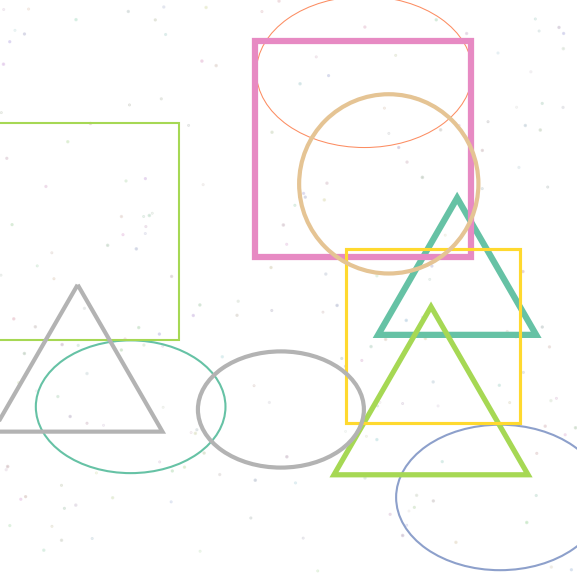[{"shape": "oval", "thickness": 1, "radius": 0.82, "center": [0.226, 0.295]}, {"shape": "triangle", "thickness": 3, "radius": 0.79, "center": [0.792, 0.498]}, {"shape": "oval", "thickness": 0.5, "radius": 0.93, "center": [0.631, 0.875]}, {"shape": "oval", "thickness": 1, "radius": 0.9, "center": [0.866, 0.138]}, {"shape": "square", "thickness": 3, "radius": 0.93, "center": [0.629, 0.742]}, {"shape": "square", "thickness": 1, "radius": 0.94, "center": [0.122, 0.599]}, {"shape": "triangle", "thickness": 2.5, "radius": 0.97, "center": [0.746, 0.274]}, {"shape": "square", "thickness": 1.5, "radius": 0.76, "center": [0.749, 0.418]}, {"shape": "circle", "thickness": 2, "radius": 0.78, "center": [0.673, 0.681]}, {"shape": "triangle", "thickness": 2, "radius": 0.85, "center": [0.134, 0.336]}, {"shape": "oval", "thickness": 2, "radius": 0.72, "center": [0.486, 0.29]}]